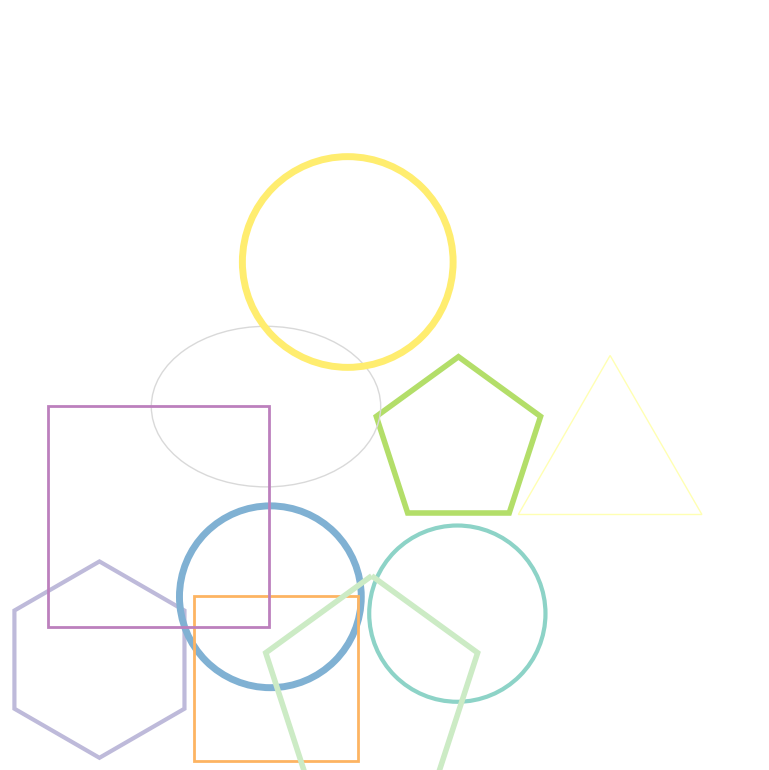[{"shape": "circle", "thickness": 1.5, "radius": 0.57, "center": [0.594, 0.203]}, {"shape": "triangle", "thickness": 0.5, "radius": 0.69, "center": [0.792, 0.401]}, {"shape": "hexagon", "thickness": 1.5, "radius": 0.64, "center": [0.129, 0.143]}, {"shape": "circle", "thickness": 2.5, "radius": 0.59, "center": [0.351, 0.225]}, {"shape": "square", "thickness": 1, "radius": 0.53, "center": [0.359, 0.119]}, {"shape": "pentagon", "thickness": 2, "radius": 0.56, "center": [0.595, 0.425]}, {"shape": "oval", "thickness": 0.5, "radius": 0.74, "center": [0.345, 0.472]}, {"shape": "square", "thickness": 1, "radius": 0.72, "center": [0.206, 0.329]}, {"shape": "pentagon", "thickness": 2, "radius": 0.72, "center": [0.483, 0.107]}, {"shape": "circle", "thickness": 2.5, "radius": 0.68, "center": [0.452, 0.66]}]